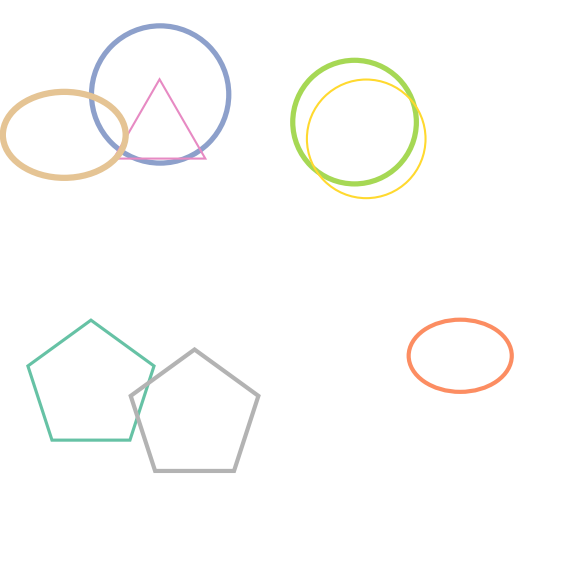[{"shape": "pentagon", "thickness": 1.5, "radius": 0.57, "center": [0.158, 0.33]}, {"shape": "oval", "thickness": 2, "radius": 0.45, "center": [0.797, 0.383]}, {"shape": "circle", "thickness": 2.5, "radius": 0.59, "center": [0.277, 0.836]}, {"shape": "triangle", "thickness": 1, "radius": 0.46, "center": [0.276, 0.77]}, {"shape": "circle", "thickness": 2.5, "radius": 0.54, "center": [0.614, 0.788]}, {"shape": "circle", "thickness": 1, "radius": 0.51, "center": [0.634, 0.759]}, {"shape": "oval", "thickness": 3, "radius": 0.53, "center": [0.111, 0.766]}, {"shape": "pentagon", "thickness": 2, "radius": 0.58, "center": [0.337, 0.278]}]